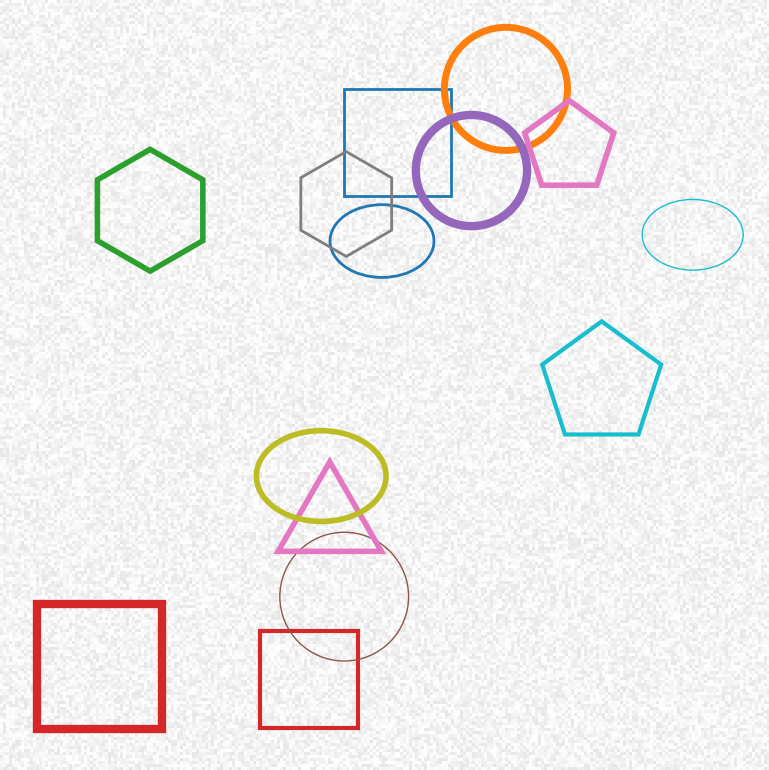[{"shape": "square", "thickness": 1, "radius": 0.35, "center": [0.516, 0.815]}, {"shape": "oval", "thickness": 1, "radius": 0.34, "center": [0.496, 0.687]}, {"shape": "circle", "thickness": 2.5, "radius": 0.4, "center": [0.657, 0.885]}, {"shape": "hexagon", "thickness": 2, "radius": 0.4, "center": [0.195, 0.727]}, {"shape": "square", "thickness": 3, "radius": 0.4, "center": [0.129, 0.134]}, {"shape": "square", "thickness": 1.5, "radius": 0.32, "center": [0.401, 0.117]}, {"shape": "circle", "thickness": 3, "radius": 0.36, "center": [0.612, 0.778]}, {"shape": "circle", "thickness": 0.5, "radius": 0.42, "center": [0.447, 0.225]}, {"shape": "triangle", "thickness": 2, "radius": 0.39, "center": [0.428, 0.323]}, {"shape": "pentagon", "thickness": 2, "radius": 0.3, "center": [0.739, 0.809]}, {"shape": "hexagon", "thickness": 1, "radius": 0.34, "center": [0.45, 0.735]}, {"shape": "oval", "thickness": 2, "radius": 0.42, "center": [0.417, 0.382]}, {"shape": "oval", "thickness": 0.5, "radius": 0.33, "center": [0.9, 0.695]}, {"shape": "pentagon", "thickness": 1.5, "radius": 0.41, "center": [0.781, 0.501]}]